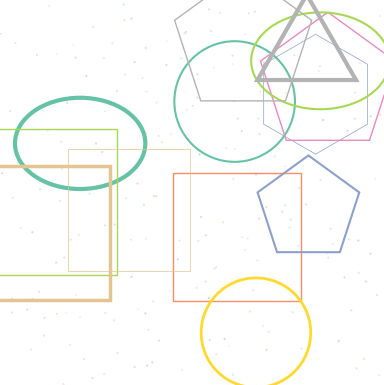[{"shape": "circle", "thickness": 1.5, "radius": 0.78, "center": [0.609, 0.736]}, {"shape": "oval", "thickness": 3, "radius": 0.85, "center": [0.208, 0.628]}, {"shape": "square", "thickness": 1, "radius": 0.83, "center": [0.615, 0.386]}, {"shape": "hexagon", "thickness": 0.5, "radius": 0.78, "center": [0.82, 0.755]}, {"shape": "pentagon", "thickness": 1.5, "radius": 0.69, "center": [0.801, 0.457]}, {"shape": "pentagon", "thickness": 1, "radius": 0.92, "center": [0.852, 0.784]}, {"shape": "square", "thickness": 1, "radius": 0.95, "center": [0.114, 0.476]}, {"shape": "oval", "thickness": 1.5, "radius": 0.9, "center": [0.832, 0.842]}, {"shape": "circle", "thickness": 2, "radius": 0.71, "center": [0.665, 0.136]}, {"shape": "square", "thickness": 0.5, "radius": 0.8, "center": [0.335, 0.454]}, {"shape": "square", "thickness": 2.5, "radius": 0.87, "center": [0.112, 0.394]}, {"shape": "pentagon", "thickness": 1, "radius": 0.94, "center": [0.632, 0.889]}, {"shape": "triangle", "thickness": 3, "radius": 0.74, "center": [0.797, 0.866]}]